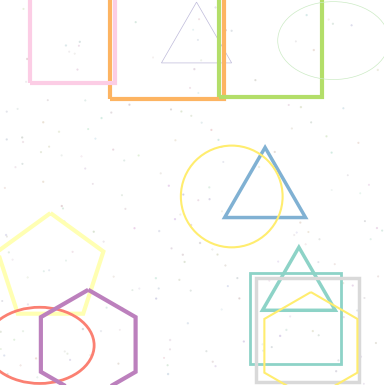[{"shape": "square", "thickness": 2, "radius": 0.59, "center": [0.767, 0.171]}, {"shape": "triangle", "thickness": 2.5, "radius": 0.55, "center": [0.776, 0.249]}, {"shape": "pentagon", "thickness": 3, "radius": 0.72, "center": [0.131, 0.302]}, {"shape": "triangle", "thickness": 0.5, "radius": 0.53, "center": [0.511, 0.889]}, {"shape": "oval", "thickness": 2, "radius": 0.71, "center": [0.103, 0.103]}, {"shape": "triangle", "thickness": 2.5, "radius": 0.61, "center": [0.689, 0.496]}, {"shape": "square", "thickness": 3, "radius": 0.74, "center": [0.434, 0.889]}, {"shape": "square", "thickness": 3, "radius": 0.67, "center": [0.703, 0.881]}, {"shape": "square", "thickness": 3, "radius": 0.55, "center": [0.189, 0.894]}, {"shape": "square", "thickness": 2.5, "radius": 0.67, "center": [0.799, 0.142]}, {"shape": "hexagon", "thickness": 3, "radius": 0.71, "center": [0.229, 0.105]}, {"shape": "oval", "thickness": 0.5, "radius": 0.72, "center": [0.866, 0.895]}, {"shape": "hexagon", "thickness": 1.5, "radius": 0.7, "center": [0.808, 0.102]}, {"shape": "circle", "thickness": 1.5, "radius": 0.66, "center": [0.602, 0.49]}]